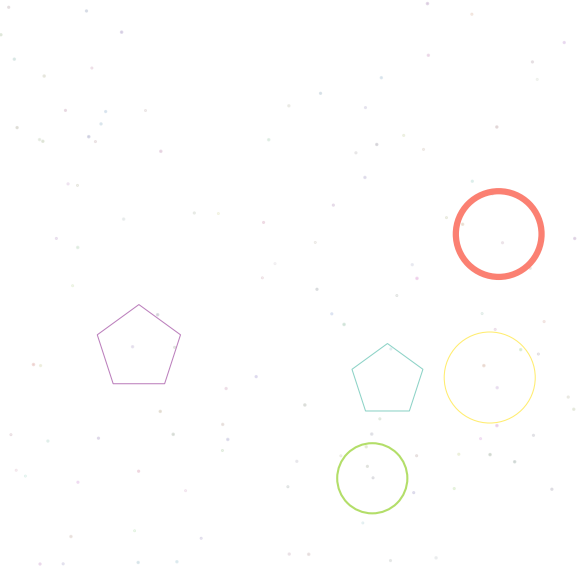[{"shape": "pentagon", "thickness": 0.5, "radius": 0.32, "center": [0.671, 0.34]}, {"shape": "circle", "thickness": 3, "radius": 0.37, "center": [0.864, 0.594]}, {"shape": "circle", "thickness": 1, "radius": 0.3, "center": [0.645, 0.171]}, {"shape": "pentagon", "thickness": 0.5, "radius": 0.38, "center": [0.241, 0.396]}, {"shape": "circle", "thickness": 0.5, "radius": 0.39, "center": [0.848, 0.345]}]